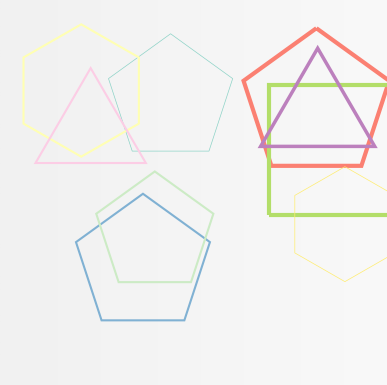[{"shape": "pentagon", "thickness": 0.5, "radius": 0.84, "center": [0.44, 0.744]}, {"shape": "hexagon", "thickness": 1.5, "radius": 0.86, "center": [0.21, 0.765]}, {"shape": "pentagon", "thickness": 3, "radius": 0.99, "center": [0.816, 0.729]}, {"shape": "pentagon", "thickness": 1.5, "radius": 0.91, "center": [0.369, 0.315]}, {"shape": "square", "thickness": 3, "radius": 0.85, "center": [0.863, 0.61]}, {"shape": "triangle", "thickness": 1.5, "radius": 0.82, "center": [0.234, 0.659]}, {"shape": "triangle", "thickness": 2.5, "radius": 0.85, "center": [0.82, 0.705]}, {"shape": "pentagon", "thickness": 1.5, "radius": 0.79, "center": [0.4, 0.396]}, {"shape": "hexagon", "thickness": 0.5, "radius": 0.75, "center": [0.89, 0.418]}]